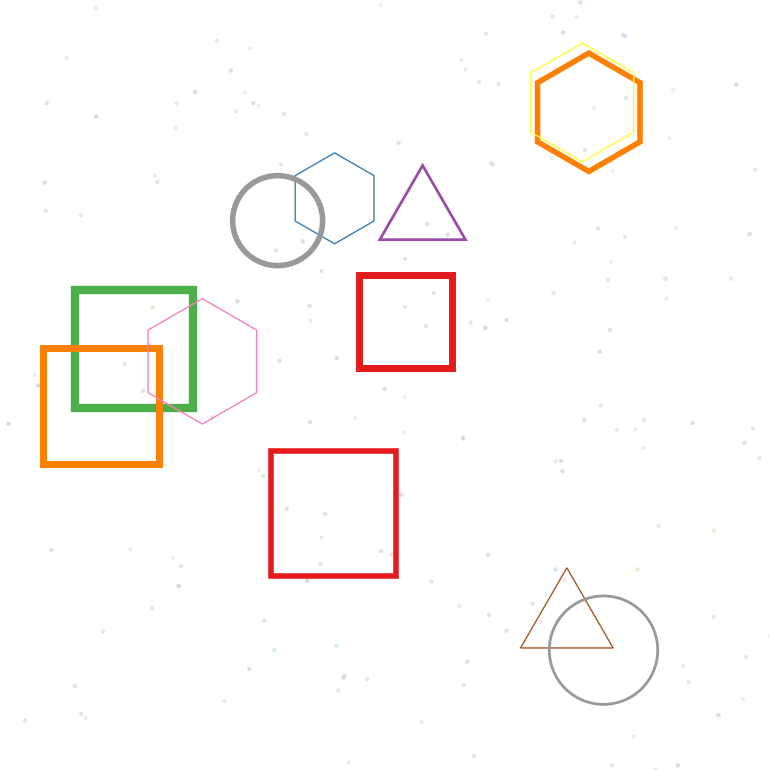[{"shape": "square", "thickness": 2.5, "radius": 0.3, "center": [0.527, 0.582]}, {"shape": "square", "thickness": 2, "radius": 0.41, "center": [0.433, 0.333]}, {"shape": "hexagon", "thickness": 0.5, "radius": 0.3, "center": [0.435, 0.742]}, {"shape": "square", "thickness": 3, "radius": 0.38, "center": [0.174, 0.547]}, {"shape": "triangle", "thickness": 1, "radius": 0.32, "center": [0.549, 0.721]}, {"shape": "hexagon", "thickness": 2, "radius": 0.38, "center": [0.765, 0.854]}, {"shape": "square", "thickness": 2.5, "radius": 0.38, "center": [0.131, 0.473]}, {"shape": "hexagon", "thickness": 0.5, "radius": 0.39, "center": [0.756, 0.867]}, {"shape": "triangle", "thickness": 0.5, "radius": 0.35, "center": [0.736, 0.193]}, {"shape": "hexagon", "thickness": 0.5, "radius": 0.41, "center": [0.263, 0.531]}, {"shape": "circle", "thickness": 1, "radius": 0.35, "center": [0.784, 0.156]}, {"shape": "circle", "thickness": 2, "radius": 0.29, "center": [0.361, 0.713]}]